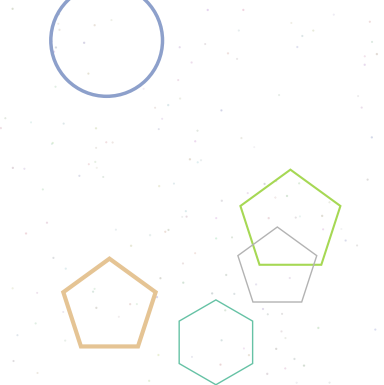[{"shape": "hexagon", "thickness": 1, "radius": 0.55, "center": [0.561, 0.111]}, {"shape": "circle", "thickness": 2.5, "radius": 0.73, "center": [0.277, 0.895]}, {"shape": "pentagon", "thickness": 1.5, "radius": 0.68, "center": [0.754, 0.423]}, {"shape": "pentagon", "thickness": 3, "radius": 0.63, "center": [0.284, 0.202]}, {"shape": "pentagon", "thickness": 1, "radius": 0.54, "center": [0.72, 0.303]}]